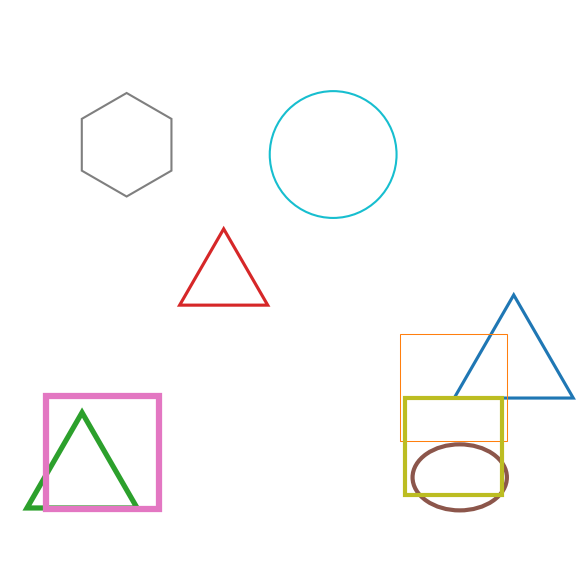[{"shape": "triangle", "thickness": 1.5, "radius": 0.6, "center": [0.89, 0.369]}, {"shape": "square", "thickness": 0.5, "radius": 0.46, "center": [0.786, 0.328]}, {"shape": "triangle", "thickness": 2.5, "radius": 0.55, "center": [0.142, 0.175]}, {"shape": "triangle", "thickness": 1.5, "radius": 0.44, "center": [0.387, 0.515]}, {"shape": "oval", "thickness": 2, "radius": 0.41, "center": [0.796, 0.173]}, {"shape": "square", "thickness": 3, "radius": 0.49, "center": [0.178, 0.215]}, {"shape": "hexagon", "thickness": 1, "radius": 0.45, "center": [0.219, 0.748]}, {"shape": "square", "thickness": 2, "radius": 0.42, "center": [0.786, 0.226]}, {"shape": "circle", "thickness": 1, "radius": 0.55, "center": [0.577, 0.732]}]